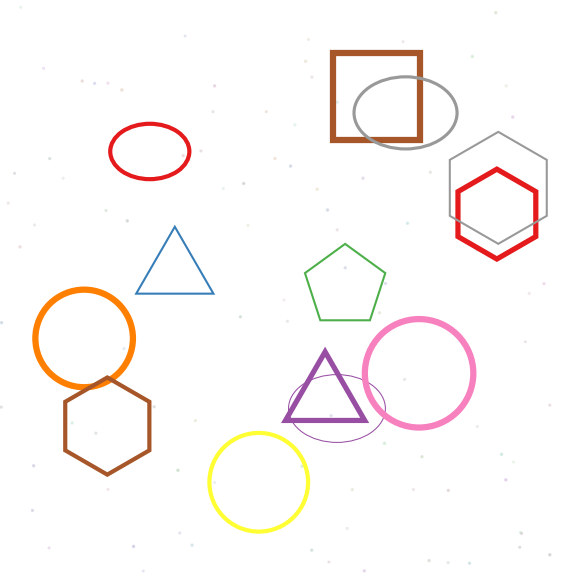[{"shape": "oval", "thickness": 2, "radius": 0.34, "center": [0.259, 0.737]}, {"shape": "hexagon", "thickness": 2.5, "radius": 0.39, "center": [0.86, 0.628]}, {"shape": "triangle", "thickness": 1, "radius": 0.39, "center": [0.303, 0.529]}, {"shape": "pentagon", "thickness": 1, "radius": 0.37, "center": [0.598, 0.504]}, {"shape": "triangle", "thickness": 2.5, "radius": 0.4, "center": [0.563, 0.311]}, {"shape": "oval", "thickness": 0.5, "radius": 0.42, "center": [0.583, 0.292]}, {"shape": "circle", "thickness": 3, "radius": 0.42, "center": [0.146, 0.413]}, {"shape": "circle", "thickness": 2, "radius": 0.43, "center": [0.448, 0.164]}, {"shape": "square", "thickness": 3, "radius": 0.38, "center": [0.651, 0.832]}, {"shape": "hexagon", "thickness": 2, "radius": 0.42, "center": [0.186, 0.261]}, {"shape": "circle", "thickness": 3, "radius": 0.47, "center": [0.726, 0.353]}, {"shape": "oval", "thickness": 1.5, "radius": 0.45, "center": [0.702, 0.804]}, {"shape": "hexagon", "thickness": 1, "radius": 0.48, "center": [0.863, 0.674]}]